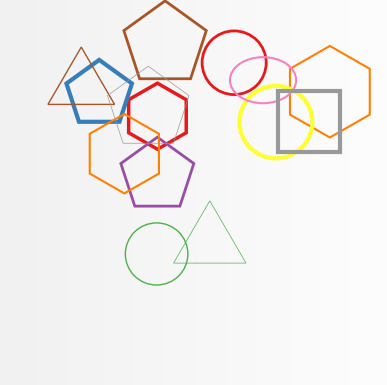[{"shape": "hexagon", "thickness": 2.5, "radius": 0.43, "center": [0.406, 0.698]}, {"shape": "circle", "thickness": 2, "radius": 0.41, "center": [0.604, 0.837]}, {"shape": "pentagon", "thickness": 3, "radius": 0.44, "center": [0.256, 0.756]}, {"shape": "circle", "thickness": 1, "radius": 0.4, "center": [0.404, 0.34]}, {"shape": "triangle", "thickness": 0.5, "radius": 0.54, "center": [0.541, 0.371]}, {"shape": "pentagon", "thickness": 2, "radius": 0.5, "center": [0.406, 0.545]}, {"shape": "hexagon", "thickness": 1.5, "radius": 0.59, "center": [0.851, 0.762]}, {"shape": "hexagon", "thickness": 1.5, "radius": 0.52, "center": [0.321, 0.601]}, {"shape": "circle", "thickness": 3, "radius": 0.47, "center": [0.712, 0.683]}, {"shape": "pentagon", "thickness": 2, "radius": 0.56, "center": [0.426, 0.886]}, {"shape": "triangle", "thickness": 1, "radius": 0.5, "center": [0.21, 0.778]}, {"shape": "oval", "thickness": 1.5, "radius": 0.43, "center": [0.679, 0.792]}, {"shape": "pentagon", "thickness": 0.5, "radius": 0.55, "center": [0.383, 0.717]}, {"shape": "square", "thickness": 3, "radius": 0.4, "center": [0.797, 0.685]}]